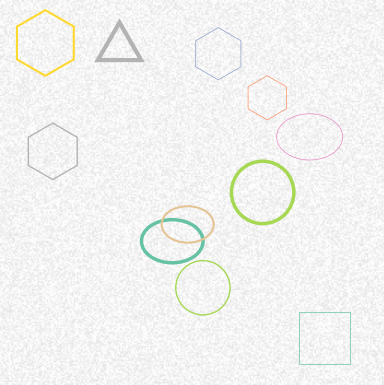[{"shape": "oval", "thickness": 2.5, "radius": 0.4, "center": [0.447, 0.373]}, {"shape": "square", "thickness": 0.5, "radius": 0.33, "center": [0.843, 0.122]}, {"shape": "hexagon", "thickness": 0.5, "radius": 0.29, "center": [0.694, 0.746]}, {"shape": "hexagon", "thickness": 0.5, "radius": 0.34, "center": [0.567, 0.86]}, {"shape": "oval", "thickness": 0.5, "radius": 0.43, "center": [0.804, 0.644]}, {"shape": "circle", "thickness": 2.5, "radius": 0.41, "center": [0.682, 0.5]}, {"shape": "circle", "thickness": 1, "radius": 0.35, "center": [0.527, 0.253]}, {"shape": "hexagon", "thickness": 1.5, "radius": 0.43, "center": [0.118, 0.888]}, {"shape": "oval", "thickness": 1.5, "radius": 0.34, "center": [0.487, 0.417]}, {"shape": "hexagon", "thickness": 1, "radius": 0.37, "center": [0.137, 0.607]}, {"shape": "triangle", "thickness": 3, "radius": 0.33, "center": [0.31, 0.876]}]